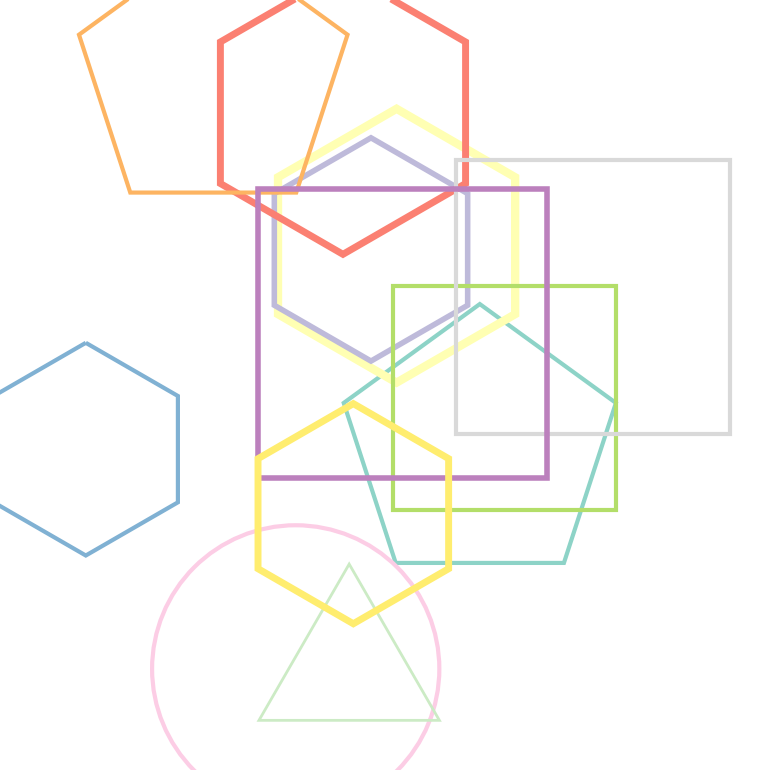[{"shape": "pentagon", "thickness": 1.5, "radius": 0.93, "center": [0.623, 0.419]}, {"shape": "hexagon", "thickness": 3, "radius": 0.89, "center": [0.515, 0.681]}, {"shape": "hexagon", "thickness": 2, "radius": 0.72, "center": [0.482, 0.676]}, {"shape": "hexagon", "thickness": 2.5, "radius": 0.92, "center": [0.445, 0.854]}, {"shape": "hexagon", "thickness": 1.5, "radius": 0.69, "center": [0.111, 0.417]}, {"shape": "pentagon", "thickness": 1.5, "radius": 0.92, "center": [0.277, 0.898]}, {"shape": "square", "thickness": 1.5, "radius": 0.72, "center": [0.655, 0.483]}, {"shape": "circle", "thickness": 1.5, "radius": 0.93, "center": [0.384, 0.131]}, {"shape": "square", "thickness": 1.5, "radius": 0.89, "center": [0.77, 0.614]}, {"shape": "square", "thickness": 2, "radius": 0.94, "center": [0.523, 0.567]}, {"shape": "triangle", "thickness": 1, "radius": 0.68, "center": [0.453, 0.132]}, {"shape": "hexagon", "thickness": 2.5, "radius": 0.71, "center": [0.459, 0.333]}]